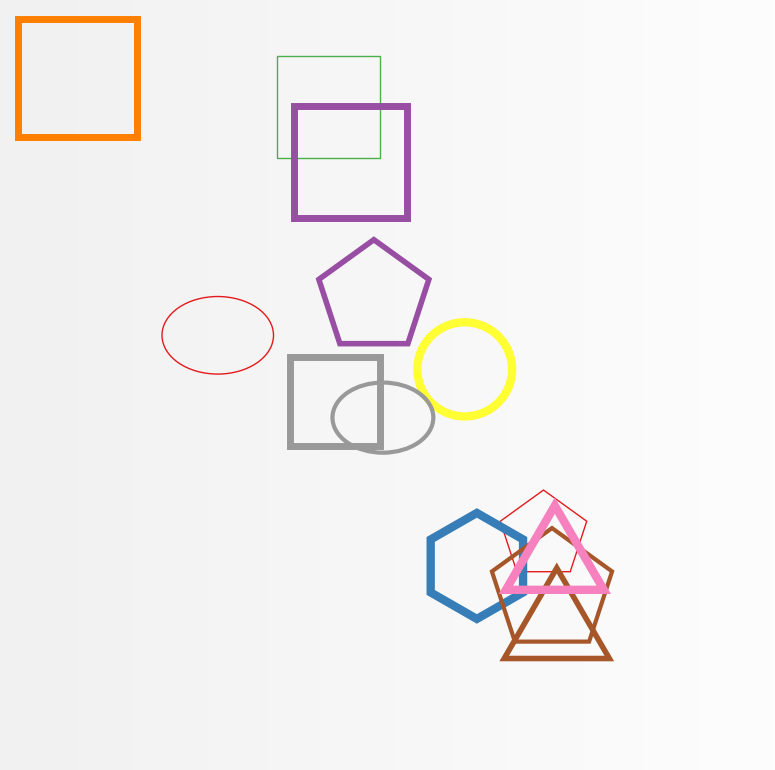[{"shape": "pentagon", "thickness": 0.5, "radius": 0.29, "center": [0.701, 0.305]}, {"shape": "oval", "thickness": 0.5, "radius": 0.36, "center": [0.281, 0.565]}, {"shape": "hexagon", "thickness": 3, "radius": 0.34, "center": [0.615, 0.265]}, {"shape": "square", "thickness": 0.5, "radius": 0.33, "center": [0.424, 0.861]}, {"shape": "square", "thickness": 2.5, "radius": 0.36, "center": [0.452, 0.789]}, {"shape": "pentagon", "thickness": 2, "radius": 0.37, "center": [0.482, 0.614]}, {"shape": "square", "thickness": 2.5, "radius": 0.38, "center": [0.1, 0.899]}, {"shape": "circle", "thickness": 3, "radius": 0.31, "center": [0.6, 0.52]}, {"shape": "triangle", "thickness": 2, "radius": 0.39, "center": [0.718, 0.184]}, {"shape": "pentagon", "thickness": 1.5, "radius": 0.41, "center": [0.712, 0.233]}, {"shape": "triangle", "thickness": 3, "radius": 0.36, "center": [0.716, 0.27]}, {"shape": "square", "thickness": 2.5, "radius": 0.29, "center": [0.432, 0.478]}, {"shape": "oval", "thickness": 1.5, "radius": 0.33, "center": [0.494, 0.458]}]